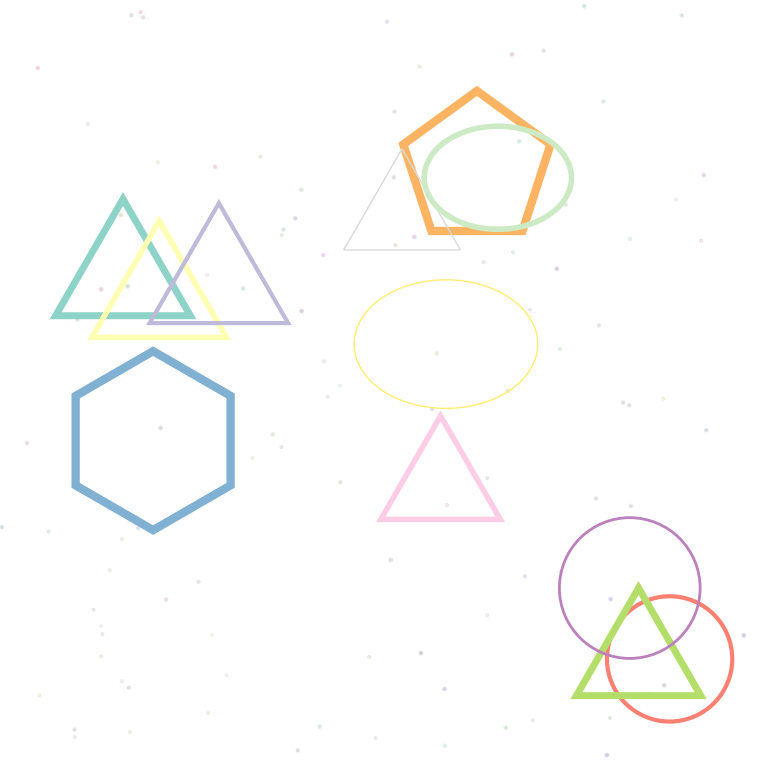[{"shape": "triangle", "thickness": 2.5, "radius": 0.51, "center": [0.16, 0.641]}, {"shape": "triangle", "thickness": 2, "radius": 0.5, "center": [0.207, 0.612]}, {"shape": "triangle", "thickness": 1.5, "radius": 0.52, "center": [0.284, 0.632]}, {"shape": "circle", "thickness": 1.5, "radius": 0.41, "center": [0.87, 0.144]}, {"shape": "hexagon", "thickness": 3, "radius": 0.58, "center": [0.199, 0.428]}, {"shape": "pentagon", "thickness": 3, "radius": 0.5, "center": [0.619, 0.781]}, {"shape": "triangle", "thickness": 2.5, "radius": 0.47, "center": [0.829, 0.143]}, {"shape": "triangle", "thickness": 2, "radius": 0.45, "center": [0.572, 0.37]}, {"shape": "triangle", "thickness": 0.5, "radius": 0.44, "center": [0.522, 0.719]}, {"shape": "circle", "thickness": 1, "radius": 0.46, "center": [0.818, 0.236]}, {"shape": "oval", "thickness": 2, "radius": 0.48, "center": [0.647, 0.769]}, {"shape": "oval", "thickness": 0.5, "radius": 0.6, "center": [0.579, 0.553]}]